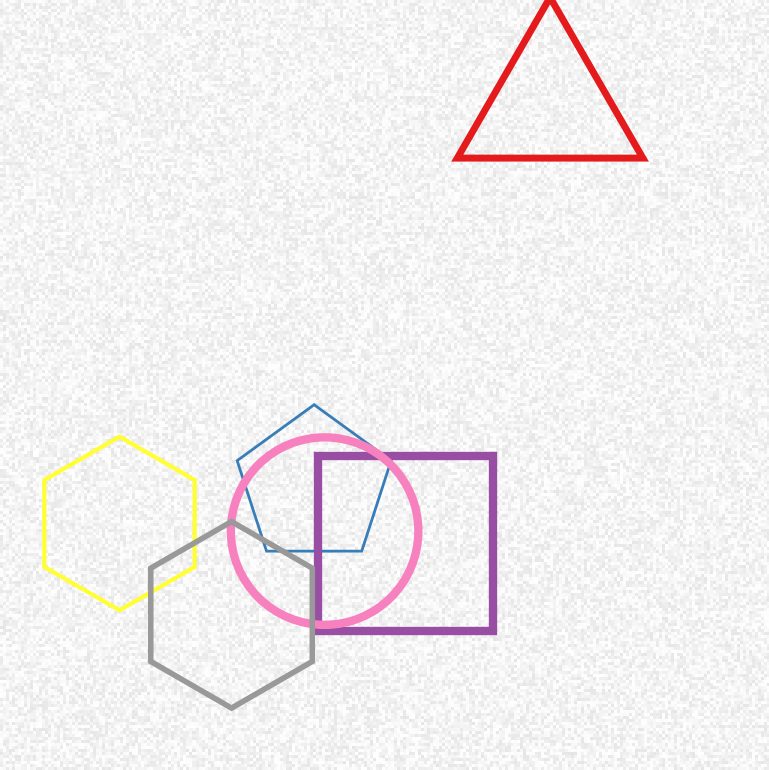[{"shape": "triangle", "thickness": 2.5, "radius": 0.7, "center": [0.714, 0.864]}, {"shape": "pentagon", "thickness": 1, "radius": 0.53, "center": [0.408, 0.369]}, {"shape": "square", "thickness": 3, "radius": 0.57, "center": [0.526, 0.295]}, {"shape": "hexagon", "thickness": 1.5, "radius": 0.56, "center": [0.155, 0.32]}, {"shape": "circle", "thickness": 3, "radius": 0.61, "center": [0.422, 0.31]}, {"shape": "hexagon", "thickness": 2, "radius": 0.61, "center": [0.301, 0.202]}]